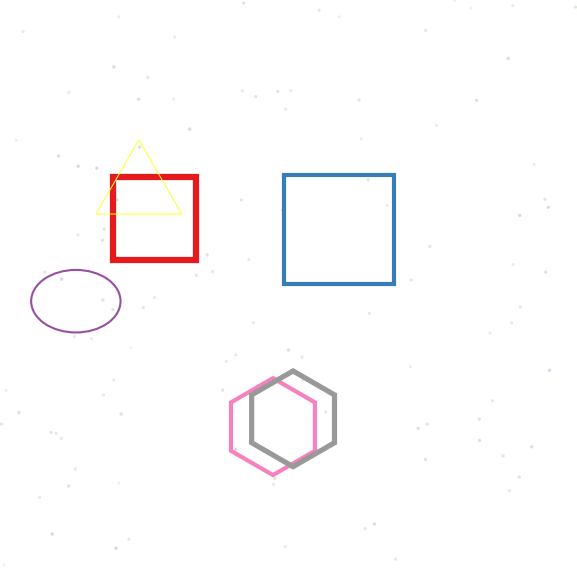[{"shape": "square", "thickness": 3, "radius": 0.36, "center": [0.268, 0.621]}, {"shape": "square", "thickness": 2, "radius": 0.47, "center": [0.587, 0.602]}, {"shape": "oval", "thickness": 1, "radius": 0.39, "center": [0.131, 0.478]}, {"shape": "triangle", "thickness": 0.5, "radius": 0.43, "center": [0.241, 0.671]}, {"shape": "hexagon", "thickness": 2, "radius": 0.42, "center": [0.473, 0.26]}, {"shape": "hexagon", "thickness": 2.5, "radius": 0.41, "center": [0.508, 0.274]}]